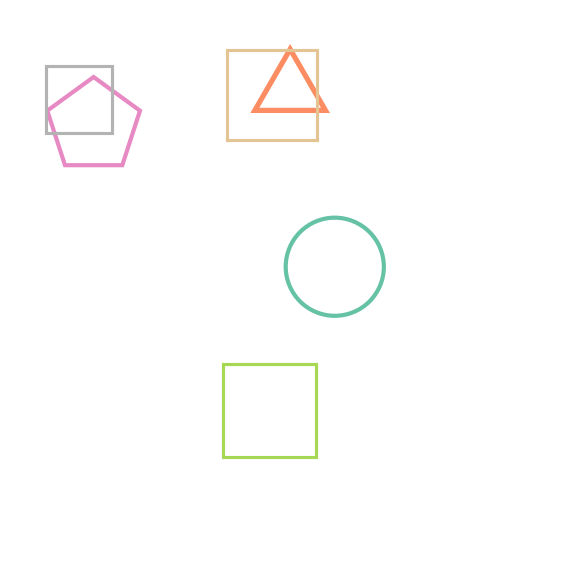[{"shape": "circle", "thickness": 2, "radius": 0.42, "center": [0.58, 0.537]}, {"shape": "triangle", "thickness": 2.5, "radius": 0.35, "center": [0.502, 0.843]}, {"shape": "pentagon", "thickness": 2, "radius": 0.42, "center": [0.162, 0.781]}, {"shape": "square", "thickness": 1.5, "radius": 0.4, "center": [0.467, 0.289]}, {"shape": "square", "thickness": 1.5, "radius": 0.39, "center": [0.471, 0.835]}, {"shape": "square", "thickness": 1.5, "radius": 0.29, "center": [0.137, 0.827]}]